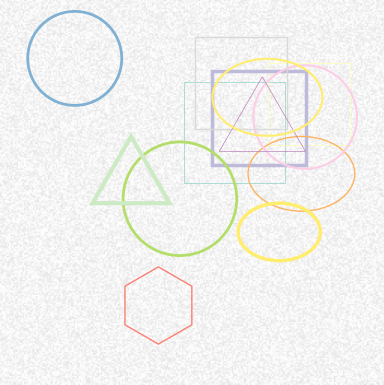[{"shape": "square", "thickness": 0.5, "radius": 0.65, "center": [0.609, 0.657]}, {"shape": "square", "thickness": 0.5, "radius": 0.53, "center": [0.804, 0.73]}, {"shape": "square", "thickness": 2.5, "radius": 0.61, "center": [0.673, 0.695]}, {"shape": "hexagon", "thickness": 1, "radius": 0.5, "center": [0.411, 0.207]}, {"shape": "circle", "thickness": 2, "radius": 0.61, "center": [0.194, 0.848]}, {"shape": "oval", "thickness": 1, "radius": 0.69, "center": [0.783, 0.549]}, {"shape": "circle", "thickness": 2, "radius": 0.74, "center": [0.467, 0.484]}, {"shape": "circle", "thickness": 1.5, "radius": 0.67, "center": [0.793, 0.696]}, {"shape": "square", "thickness": 1, "radius": 0.59, "center": [0.626, 0.784]}, {"shape": "triangle", "thickness": 0.5, "radius": 0.65, "center": [0.681, 0.671]}, {"shape": "triangle", "thickness": 3, "radius": 0.58, "center": [0.34, 0.53]}, {"shape": "oval", "thickness": 1.5, "radius": 0.71, "center": [0.695, 0.747]}, {"shape": "oval", "thickness": 2.5, "radius": 0.53, "center": [0.725, 0.398]}]